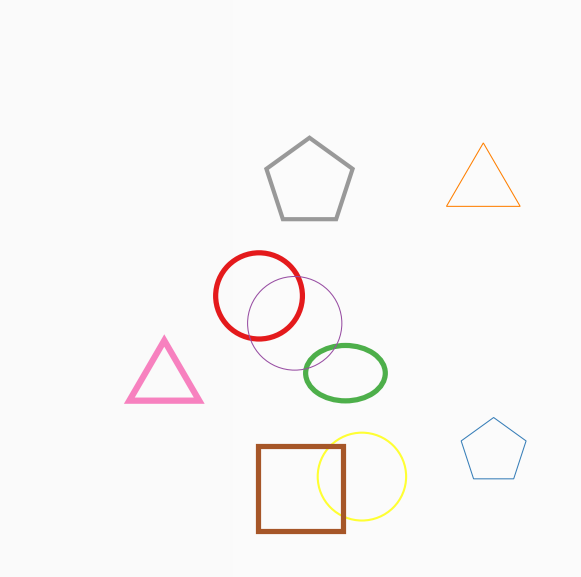[{"shape": "circle", "thickness": 2.5, "radius": 0.37, "center": [0.446, 0.487]}, {"shape": "pentagon", "thickness": 0.5, "radius": 0.29, "center": [0.849, 0.217]}, {"shape": "oval", "thickness": 2.5, "radius": 0.34, "center": [0.594, 0.353]}, {"shape": "circle", "thickness": 0.5, "radius": 0.41, "center": [0.507, 0.439]}, {"shape": "triangle", "thickness": 0.5, "radius": 0.37, "center": [0.832, 0.678]}, {"shape": "circle", "thickness": 1, "radius": 0.38, "center": [0.623, 0.174]}, {"shape": "square", "thickness": 2.5, "radius": 0.36, "center": [0.517, 0.153]}, {"shape": "triangle", "thickness": 3, "radius": 0.35, "center": [0.283, 0.34]}, {"shape": "pentagon", "thickness": 2, "radius": 0.39, "center": [0.532, 0.683]}]